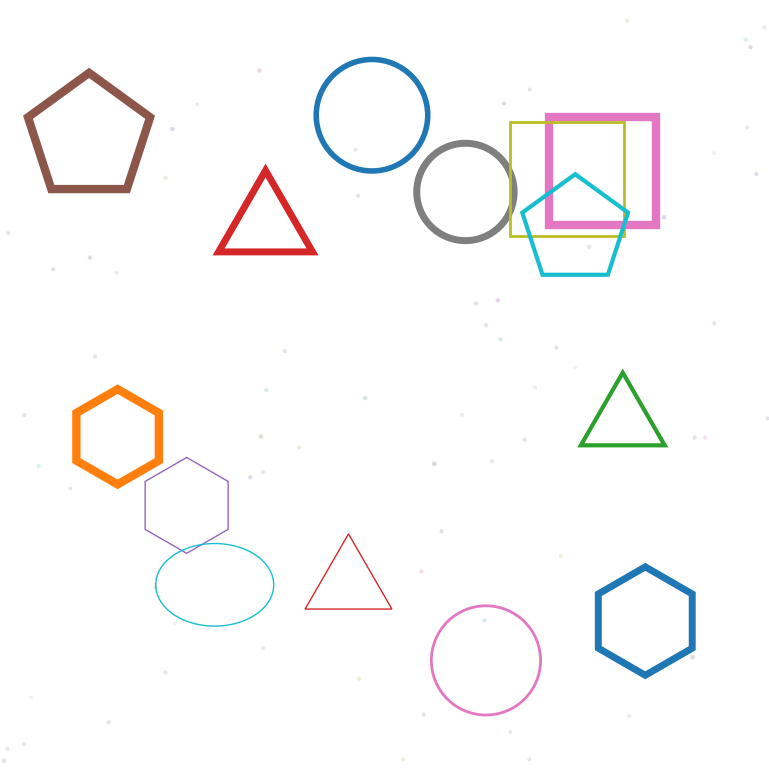[{"shape": "hexagon", "thickness": 2.5, "radius": 0.35, "center": [0.838, 0.193]}, {"shape": "circle", "thickness": 2, "radius": 0.36, "center": [0.483, 0.85]}, {"shape": "hexagon", "thickness": 3, "radius": 0.31, "center": [0.153, 0.433]}, {"shape": "triangle", "thickness": 1.5, "radius": 0.31, "center": [0.809, 0.453]}, {"shape": "triangle", "thickness": 2.5, "radius": 0.35, "center": [0.345, 0.708]}, {"shape": "triangle", "thickness": 0.5, "radius": 0.33, "center": [0.453, 0.242]}, {"shape": "hexagon", "thickness": 0.5, "radius": 0.31, "center": [0.242, 0.344]}, {"shape": "pentagon", "thickness": 3, "radius": 0.42, "center": [0.116, 0.822]}, {"shape": "square", "thickness": 3, "radius": 0.35, "center": [0.782, 0.778]}, {"shape": "circle", "thickness": 1, "radius": 0.35, "center": [0.631, 0.142]}, {"shape": "circle", "thickness": 2.5, "radius": 0.32, "center": [0.604, 0.751]}, {"shape": "square", "thickness": 1, "radius": 0.37, "center": [0.736, 0.768]}, {"shape": "pentagon", "thickness": 1.5, "radius": 0.36, "center": [0.747, 0.702]}, {"shape": "oval", "thickness": 0.5, "radius": 0.38, "center": [0.279, 0.24]}]